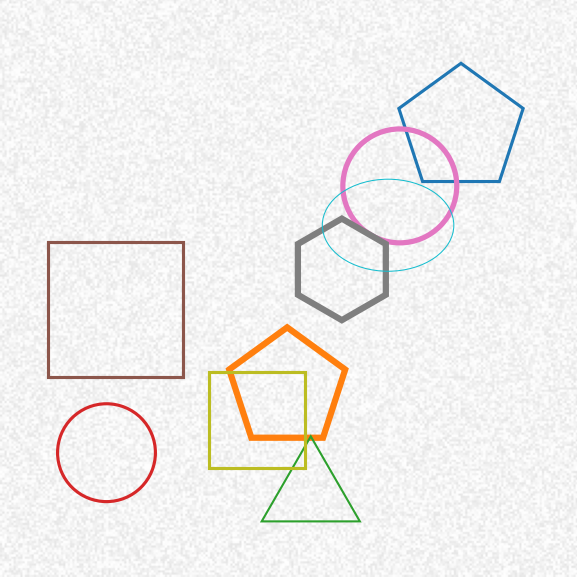[{"shape": "pentagon", "thickness": 1.5, "radius": 0.57, "center": [0.798, 0.776]}, {"shape": "pentagon", "thickness": 3, "radius": 0.53, "center": [0.497, 0.327]}, {"shape": "triangle", "thickness": 1, "radius": 0.49, "center": [0.538, 0.145]}, {"shape": "circle", "thickness": 1.5, "radius": 0.42, "center": [0.184, 0.215]}, {"shape": "square", "thickness": 1.5, "radius": 0.59, "center": [0.2, 0.463]}, {"shape": "circle", "thickness": 2.5, "radius": 0.49, "center": [0.692, 0.677]}, {"shape": "hexagon", "thickness": 3, "radius": 0.44, "center": [0.592, 0.533]}, {"shape": "square", "thickness": 1.5, "radius": 0.42, "center": [0.446, 0.271]}, {"shape": "oval", "thickness": 0.5, "radius": 0.57, "center": [0.672, 0.609]}]